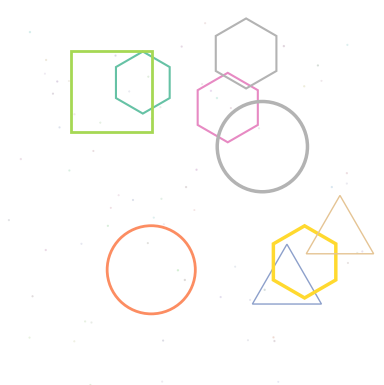[{"shape": "hexagon", "thickness": 1.5, "radius": 0.4, "center": [0.371, 0.786]}, {"shape": "circle", "thickness": 2, "radius": 0.57, "center": [0.393, 0.299]}, {"shape": "triangle", "thickness": 1, "radius": 0.52, "center": [0.745, 0.262]}, {"shape": "hexagon", "thickness": 1.5, "radius": 0.45, "center": [0.592, 0.721]}, {"shape": "square", "thickness": 2, "radius": 0.53, "center": [0.289, 0.763]}, {"shape": "hexagon", "thickness": 2.5, "radius": 0.47, "center": [0.791, 0.32]}, {"shape": "triangle", "thickness": 1, "radius": 0.51, "center": [0.883, 0.391]}, {"shape": "hexagon", "thickness": 1.5, "radius": 0.45, "center": [0.639, 0.861]}, {"shape": "circle", "thickness": 2.5, "radius": 0.59, "center": [0.681, 0.619]}]